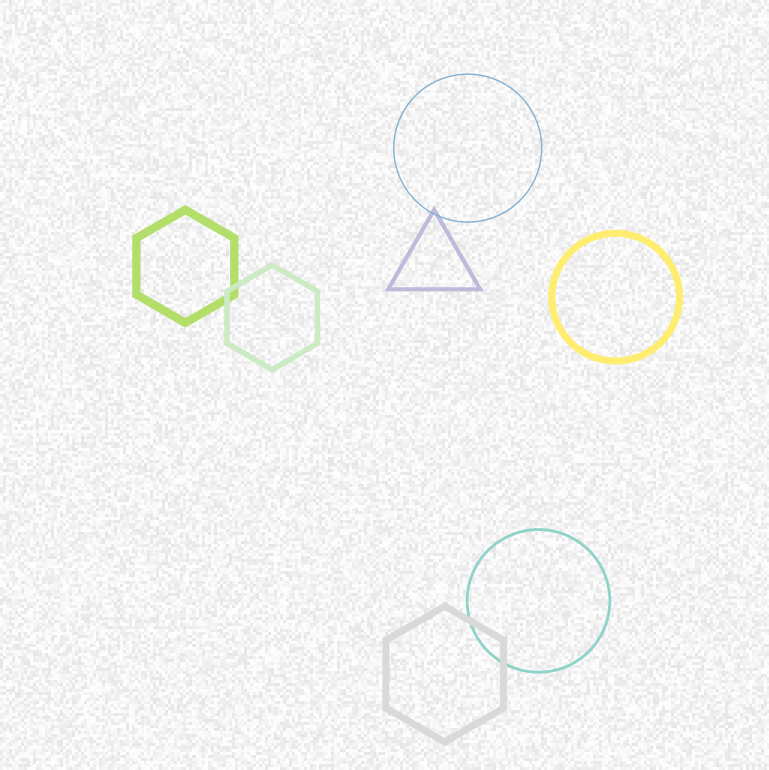[{"shape": "circle", "thickness": 1, "radius": 0.46, "center": [0.699, 0.22]}, {"shape": "triangle", "thickness": 1.5, "radius": 0.34, "center": [0.564, 0.659]}, {"shape": "circle", "thickness": 0.5, "radius": 0.48, "center": [0.607, 0.808]}, {"shape": "hexagon", "thickness": 3, "radius": 0.37, "center": [0.241, 0.654]}, {"shape": "hexagon", "thickness": 2.5, "radius": 0.44, "center": [0.578, 0.124]}, {"shape": "hexagon", "thickness": 2, "radius": 0.34, "center": [0.354, 0.588]}, {"shape": "circle", "thickness": 2.5, "radius": 0.41, "center": [0.8, 0.614]}]